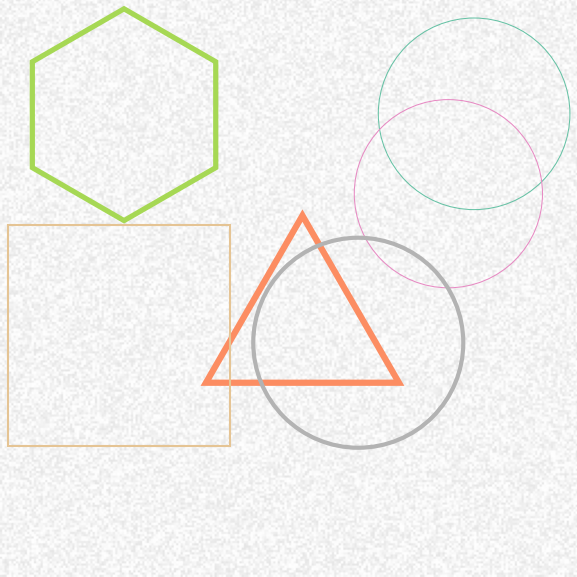[{"shape": "circle", "thickness": 0.5, "radius": 0.83, "center": [0.821, 0.802]}, {"shape": "triangle", "thickness": 3, "radius": 0.96, "center": [0.524, 0.433]}, {"shape": "circle", "thickness": 0.5, "radius": 0.81, "center": [0.776, 0.664]}, {"shape": "hexagon", "thickness": 2.5, "radius": 0.92, "center": [0.215, 0.801]}, {"shape": "square", "thickness": 1, "radius": 0.96, "center": [0.206, 0.418]}, {"shape": "circle", "thickness": 2, "radius": 0.91, "center": [0.62, 0.406]}]